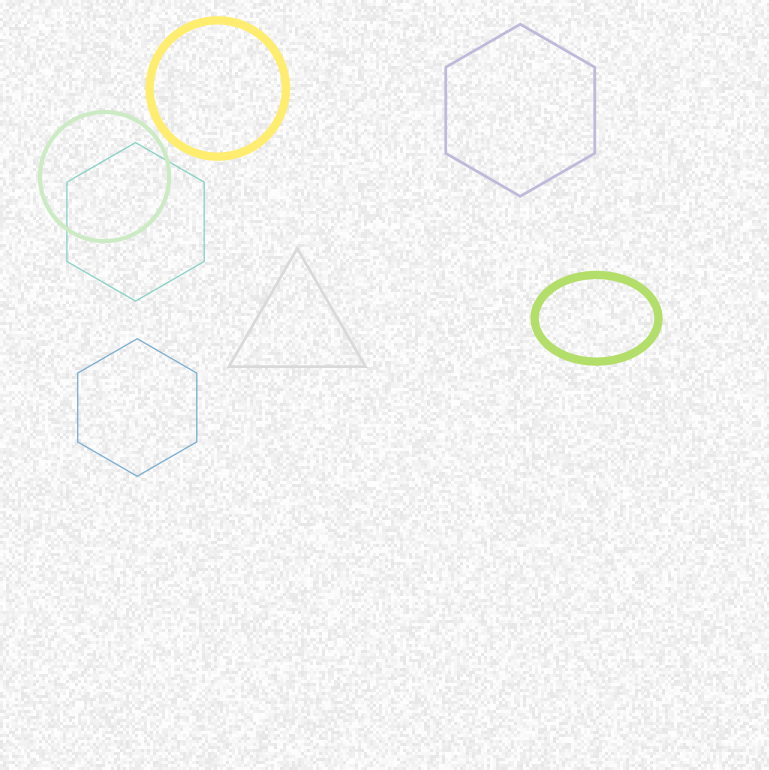[{"shape": "hexagon", "thickness": 0.5, "radius": 0.51, "center": [0.176, 0.712]}, {"shape": "hexagon", "thickness": 1, "radius": 0.56, "center": [0.676, 0.857]}, {"shape": "hexagon", "thickness": 0.5, "radius": 0.45, "center": [0.178, 0.471]}, {"shape": "oval", "thickness": 3, "radius": 0.4, "center": [0.775, 0.587]}, {"shape": "triangle", "thickness": 1, "radius": 0.51, "center": [0.386, 0.575]}, {"shape": "circle", "thickness": 1.5, "radius": 0.42, "center": [0.136, 0.771]}, {"shape": "circle", "thickness": 3, "radius": 0.44, "center": [0.283, 0.885]}]